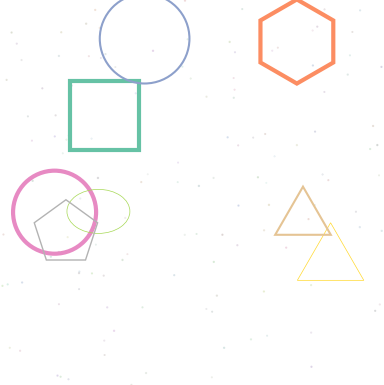[{"shape": "square", "thickness": 3, "radius": 0.45, "center": [0.271, 0.701]}, {"shape": "hexagon", "thickness": 3, "radius": 0.55, "center": [0.771, 0.892]}, {"shape": "circle", "thickness": 1.5, "radius": 0.58, "center": [0.376, 0.9]}, {"shape": "circle", "thickness": 3, "radius": 0.54, "center": [0.142, 0.449]}, {"shape": "oval", "thickness": 0.5, "radius": 0.41, "center": [0.256, 0.451]}, {"shape": "triangle", "thickness": 0.5, "radius": 0.5, "center": [0.859, 0.322]}, {"shape": "triangle", "thickness": 1.5, "radius": 0.42, "center": [0.787, 0.432]}, {"shape": "pentagon", "thickness": 1, "radius": 0.43, "center": [0.171, 0.395]}]